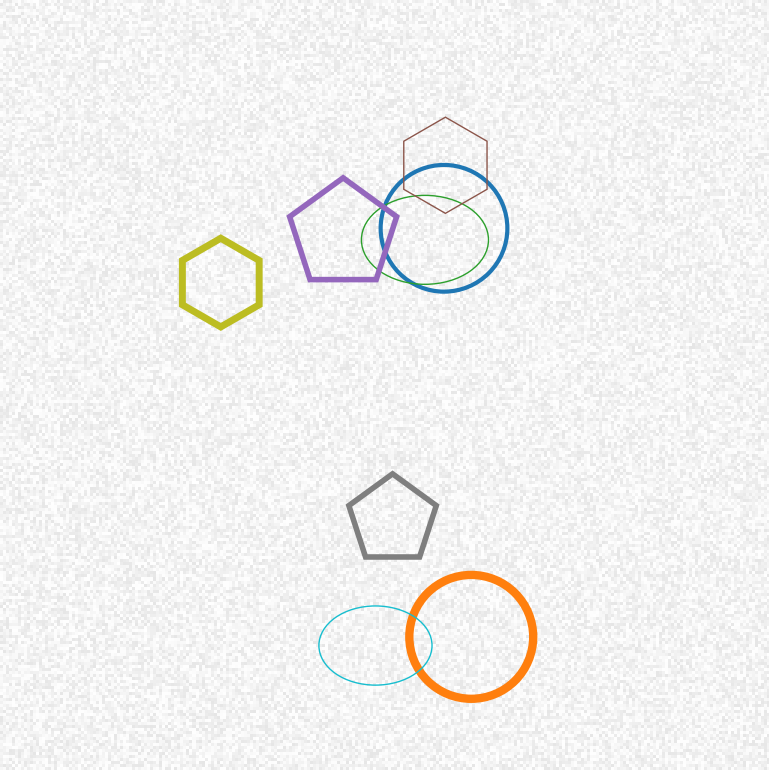[{"shape": "circle", "thickness": 1.5, "radius": 0.41, "center": [0.577, 0.704]}, {"shape": "circle", "thickness": 3, "radius": 0.4, "center": [0.612, 0.173]}, {"shape": "oval", "thickness": 0.5, "radius": 0.41, "center": [0.552, 0.689]}, {"shape": "pentagon", "thickness": 2, "radius": 0.37, "center": [0.446, 0.696]}, {"shape": "hexagon", "thickness": 0.5, "radius": 0.31, "center": [0.578, 0.785]}, {"shape": "pentagon", "thickness": 2, "radius": 0.3, "center": [0.51, 0.325]}, {"shape": "hexagon", "thickness": 2.5, "radius": 0.29, "center": [0.287, 0.633]}, {"shape": "oval", "thickness": 0.5, "radius": 0.37, "center": [0.488, 0.162]}]